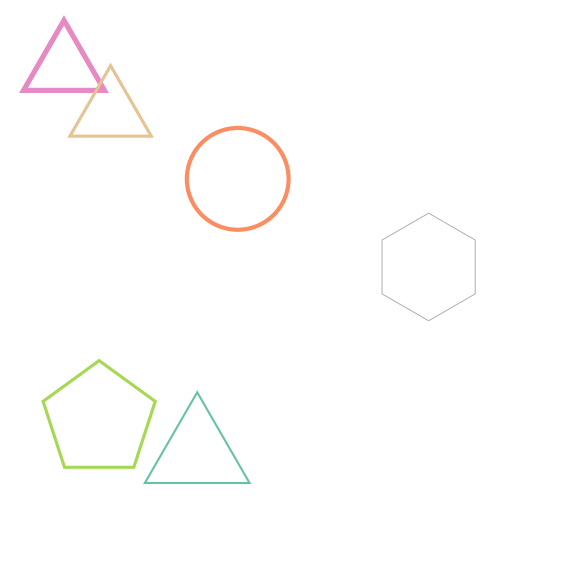[{"shape": "triangle", "thickness": 1, "radius": 0.52, "center": [0.341, 0.215]}, {"shape": "circle", "thickness": 2, "radius": 0.44, "center": [0.412, 0.689]}, {"shape": "triangle", "thickness": 2.5, "radius": 0.4, "center": [0.111, 0.883]}, {"shape": "pentagon", "thickness": 1.5, "radius": 0.51, "center": [0.172, 0.273]}, {"shape": "triangle", "thickness": 1.5, "radius": 0.41, "center": [0.192, 0.804]}, {"shape": "hexagon", "thickness": 0.5, "radius": 0.47, "center": [0.742, 0.537]}]